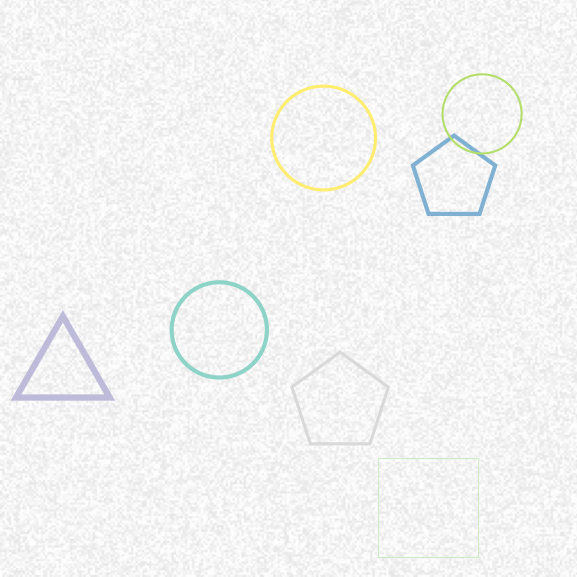[{"shape": "circle", "thickness": 2, "radius": 0.41, "center": [0.38, 0.428]}, {"shape": "triangle", "thickness": 3, "radius": 0.47, "center": [0.109, 0.358]}, {"shape": "pentagon", "thickness": 2, "radius": 0.38, "center": [0.786, 0.689]}, {"shape": "circle", "thickness": 1, "radius": 0.34, "center": [0.835, 0.802]}, {"shape": "pentagon", "thickness": 1.5, "radius": 0.44, "center": [0.589, 0.302]}, {"shape": "square", "thickness": 0.5, "radius": 0.43, "center": [0.741, 0.12]}, {"shape": "circle", "thickness": 1.5, "radius": 0.45, "center": [0.56, 0.76]}]